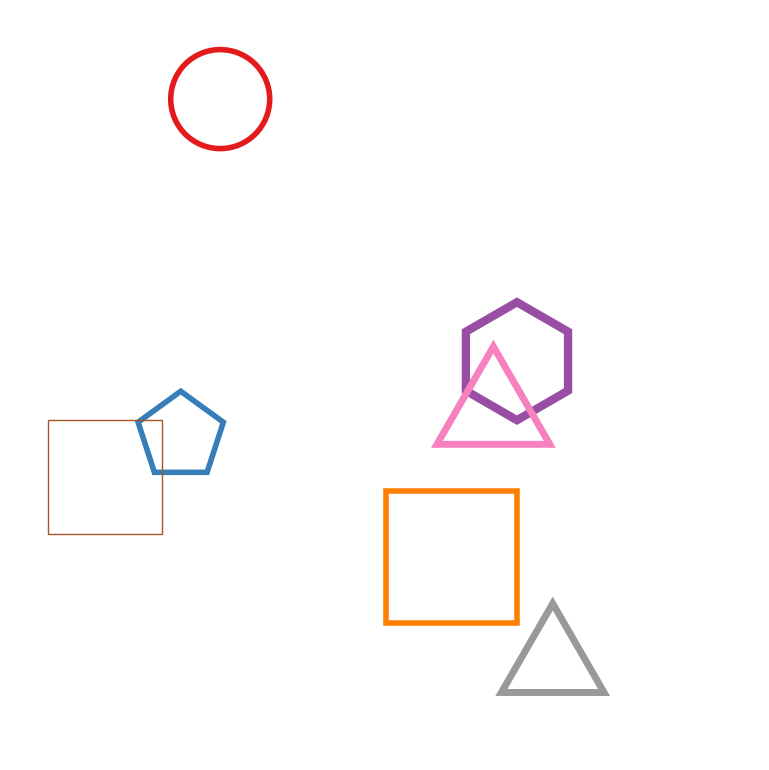[{"shape": "circle", "thickness": 2, "radius": 0.32, "center": [0.286, 0.871]}, {"shape": "pentagon", "thickness": 2, "radius": 0.29, "center": [0.235, 0.434]}, {"shape": "hexagon", "thickness": 3, "radius": 0.38, "center": [0.671, 0.531]}, {"shape": "square", "thickness": 2, "radius": 0.43, "center": [0.586, 0.276]}, {"shape": "square", "thickness": 0.5, "radius": 0.37, "center": [0.136, 0.38]}, {"shape": "triangle", "thickness": 2.5, "radius": 0.42, "center": [0.641, 0.465]}, {"shape": "triangle", "thickness": 2.5, "radius": 0.39, "center": [0.718, 0.139]}]